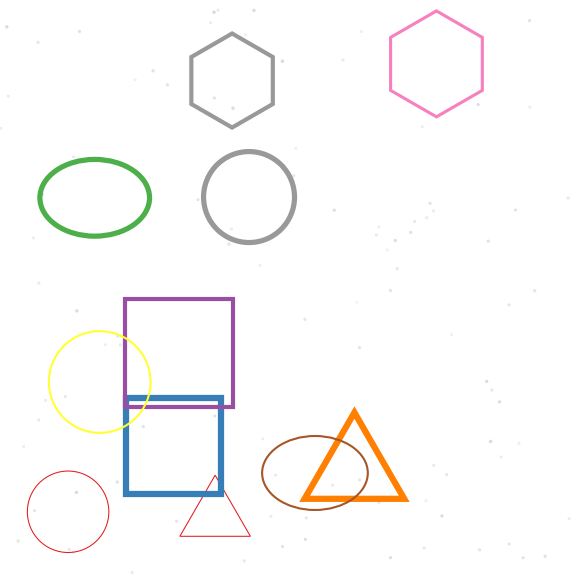[{"shape": "triangle", "thickness": 0.5, "radius": 0.35, "center": [0.373, 0.106]}, {"shape": "circle", "thickness": 0.5, "radius": 0.35, "center": [0.118, 0.113]}, {"shape": "square", "thickness": 3, "radius": 0.41, "center": [0.301, 0.227]}, {"shape": "oval", "thickness": 2.5, "radius": 0.47, "center": [0.164, 0.657]}, {"shape": "square", "thickness": 2, "radius": 0.47, "center": [0.31, 0.388]}, {"shape": "triangle", "thickness": 3, "radius": 0.5, "center": [0.614, 0.185]}, {"shape": "circle", "thickness": 1, "radius": 0.44, "center": [0.173, 0.338]}, {"shape": "oval", "thickness": 1, "radius": 0.46, "center": [0.545, 0.18]}, {"shape": "hexagon", "thickness": 1.5, "radius": 0.46, "center": [0.756, 0.889]}, {"shape": "circle", "thickness": 2.5, "radius": 0.39, "center": [0.431, 0.658]}, {"shape": "hexagon", "thickness": 2, "radius": 0.41, "center": [0.402, 0.86]}]